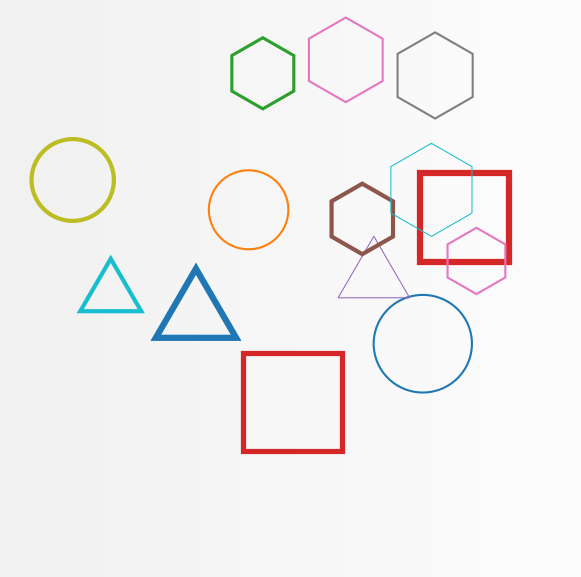[{"shape": "triangle", "thickness": 3, "radius": 0.4, "center": [0.337, 0.454]}, {"shape": "circle", "thickness": 1, "radius": 0.42, "center": [0.727, 0.404]}, {"shape": "circle", "thickness": 1, "radius": 0.34, "center": [0.428, 0.636]}, {"shape": "hexagon", "thickness": 1.5, "radius": 0.31, "center": [0.452, 0.872]}, {"shape": "square", "thickness": 2.5, "radius": 0.42, "center": [0.503, 0.303]}, {"shape": "square", "thickness": 3, "radius": 0.38, "center": [0.8, 0.623]}, {"shape": "triangle", "thickness": 0.5, "radius": 0.35, "center": [0.643, 0.519]}, {"shape": "hexagon", "thickness": 2, "radius": 0.31, "center": [0.623, 0.62]}, {"shape": "hexagon", "thickness": 1, "radius": 0.29, "center": [0.82, 0.547]}, {"shape": "hexagon", "thickness": 1, "radius": 0.37, "center": [0.595, 0.896]}, {"shape": "hexagon", "thickness": 1, "radius": 0.37, "center": [0.749, 0.869]}, {"shape": "circle", "thickness": 2, "radius": 0.35, "center": [0.125, 0.687]}, {"shape": "hexagon", "thickness": 0.5, "radius": 0.4, "center": [0.742, 0.67]}, {"shape": "triangle", "thickness": 2, "radius": 0.3, "center": [0.191, 0.491]}]